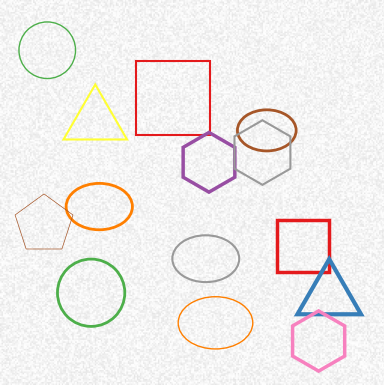[{"shape": "square", "thickness": 1.5, "radius": 0.48, "center": [0.448, 0.745]}, {"shape": "square", "thickness": 2.5, "radius": 0.34, "center": [0.788, 0.361]}, {"shape": "triangle", "thickness": 3, "radius": 0.48, "center": [0.855, 0.231]}, {"shape": "circle", "thickness": 2, "radius": 0.44, "center": [0.237, 0.24]}, {"shape": "circle", "thickness": 1, "radius": 0.37, "center": [0.123, 0.87]}, {"shape": "hexagon", "thickness": 2.5, "radius": 0.39, "center": [0.543, 0.578]}, {"shape": "oval", "thickness": 2, "radius": 0.43, "center": [0.258, 0.463]}, {"shape": "oval", "thickness": 1, "radius": 0.48, "center": [0.56, 0.161]}, {"shape": "triangle", "thickness": 1.5, "radius": 0.48, "center": [0.247, 0.685]}, {"shape": "pentagon", "thickness": 0.5, "radius": 0.4, "center": [0.114, 0.417]}, {"shape": "oval", "thickness": 2, "radius": 0.38, "center": [0.693, 0.661]}, {"shape": "hexagon", "thickness": 2.5, "radius": 0.39, "center": [0.828, 0.114]}, {"shape": "oval", "thickness": 1.5, "radius": 0.43, "center": [0.535, 0.328]}, {"shape": "hexagon", "thickness": 1.5, "radius": 0.42, "center": [0.682, 0.604]}]